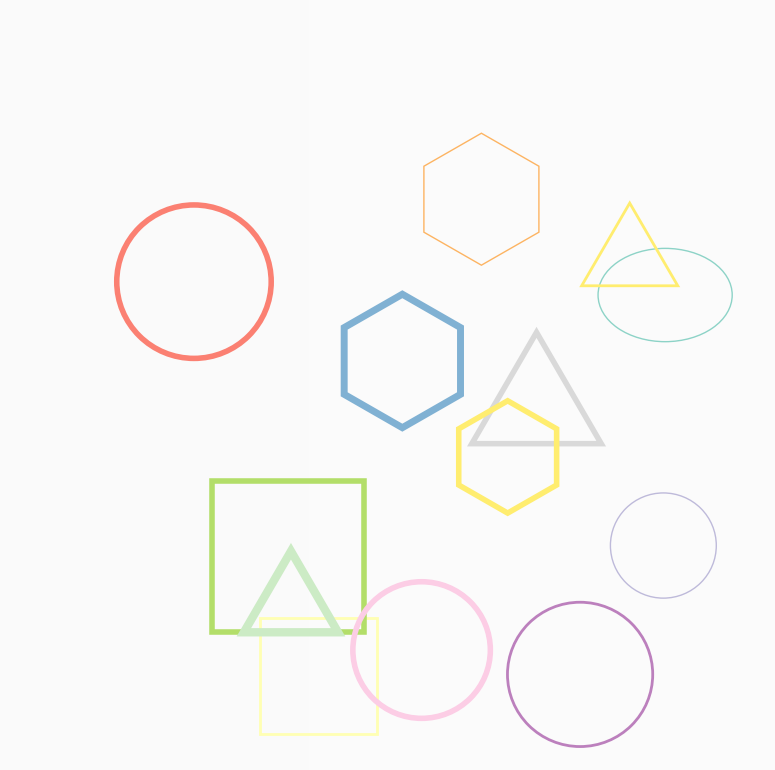[{"shape": "oval", "thickness": 0.5, "radius": 0.43, "center": [0.858, 0.617]}, {"shape": "square", "thickness": 1, "radius": 0.38, "center": [0.411, 0.122]}, {"shape": "circle", "thickness": 0.5, "radius": 0.34, "center": [0.856, 0.292]}, {"shape": "circle", "thickness": 2, "radius": 0.5, "center": [0.25, 0.634]}, {"shape": "hexagon", "thickness": 2.5, "radius": 0.43, "center": [0.519, 0.531]}, {"shape": "hexagon", "thickness": 0.5, "radius": 0.43, "center": [0.621, 0.741]}, {"shape": "square", "thickness": 2, "radius": 0.49, "center": [0.372, 0.277]}, {"shape": "circle", "thickness": 2, "radius": 0.44, "center": [0.544, 0.156]}, {"shape": "triangle", "thickness": 2, "radius": 0.48, "center": [0.692, 0.472]}, {"shape": "circle", "thickness": 1, "radius": 0.47, "center": [0.749, 0.124]}, {"shape": "triangle", "thickness": 3, "radius": 0.35, "center": [0.375, 0.214]}, {"shape": "hexagon", "thickness": 2, "radius": 0.36, "center": [0.655, 0.407]}, {"shape": "triangle", "thickness": 1, "radius": 0.36, "center": [0.813, 0.665]}]